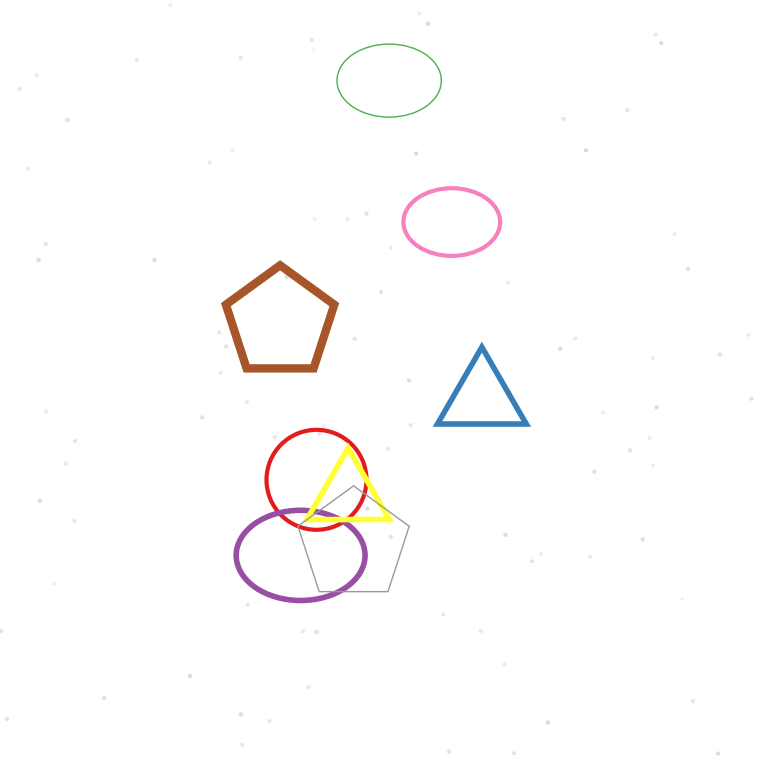[{"shape": "circle", "thickness": 1.5, "radius": 0.32, "center": [0.411, 0.377]}, {"shape": "triangle", "thickness": 2, "radius": 0.33, "center": [0.626, 0.483]}, {"shape": "oval", "thickness": 0.5, "radius": 0.34, "center": [0.505, 0.895]}, {"shape": "oval", "thickness": 2, "radius": 0.42, "center": [0.39, 0.279]}, {"shape": "triangle", "thickness": 2, "radius": 0.31, "center": [0.452, 0.356]}, {"shape": "pentagon", "thickness": 3, "radius": 0.37, "center": [0.364, 0.581]}, {"shape": "oval", "thickness": 1.5, "radius": 0.31, "center": [0.587, 0.712]}, {"shape": "pentagon", "thickness": 0.5, "radius": 0.38, "center": [0.459, 0.293]}]